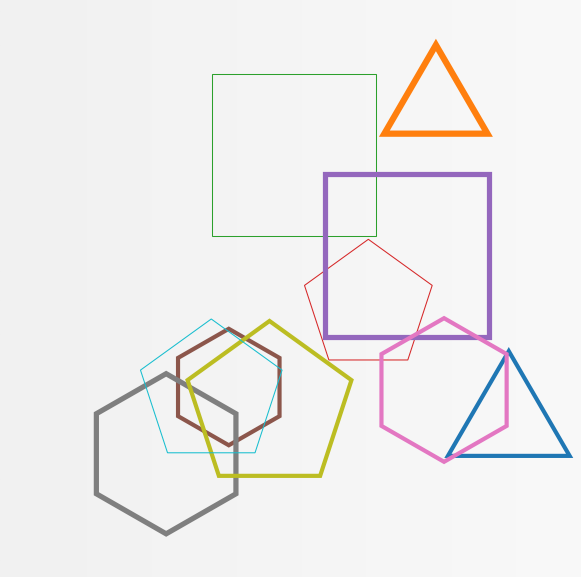[{"shape": "triangle", "thickness": 2, "radius": 0.6, "center": [0.875, 0.27]}, {"shape": "triangle", "thickness": 3, "radius": 0.51, "center": [0.75, 0.819]}, {"shape": "square", "thickness": 0.5, "radius": 0.7, "center": [0.506, 0.73]}, {"shape": "pentagon", "thickness": 0.5, "radius": 0.58, "center": [0.634, 0.469]}, {"shape": "square", "thickness": 2.5, "radius": 0.71, "center": [0.7, 0.557]}, {"shape": "hexagon", "thickness": 2, "radius": 0.5, "center": [0.394, 0.329]}, {"shape": "hexagon", "thickness": 2, "radius": 0.62, "center": [0.764, 0.324]}, {"shape": "hexagon", "thickness": 2.5, "radius": 0.69, "center": [0.286, 0.213]}, {"shape": "pentagon", "thickness": 2, "radius": 0.74, "center": [0.464, 0.295]}, {"shape": "pentagon", "thickness": 0.5, "radius": 0.64, "center": [0.363, 0.319]}]